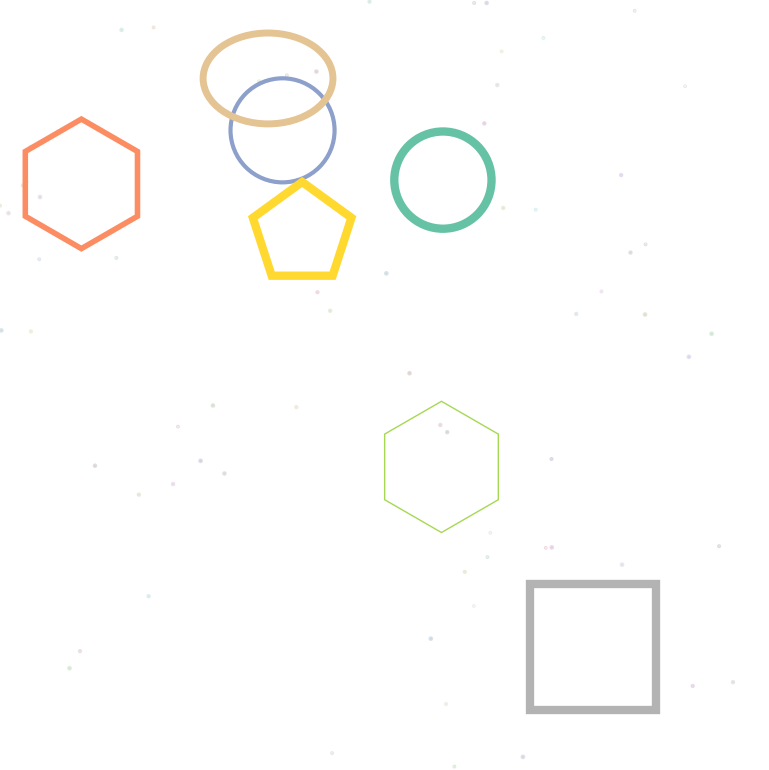[{"shape": "circle", "thickness": 3, "radius": 0.32, "center": [0.575, 0.766]}, {"shape": "hexagon", "thickness": 2, "radius": 0.42, "center": [0.106, 0.761]}, {"shape": "circle", "thickness": 1.5, "radius": 0.34, "center": [0.367, 0.831]}, {"shape": "hexagon", "thickness": 0.5, "radius": 0.43, "center": [0.573, 0.394]}, {"shape": "pentagon", "thickness": 3, "radius": 0.34, "center": [0.392, 0.696]}, {"shape": "oval", "thickness": 2.5, "radius": 0.42, "center": [0.348, 0.898]}, {"shape": "square", "thickness": 3, "radius": 0.41, "center": [0.771, 0.159]}]